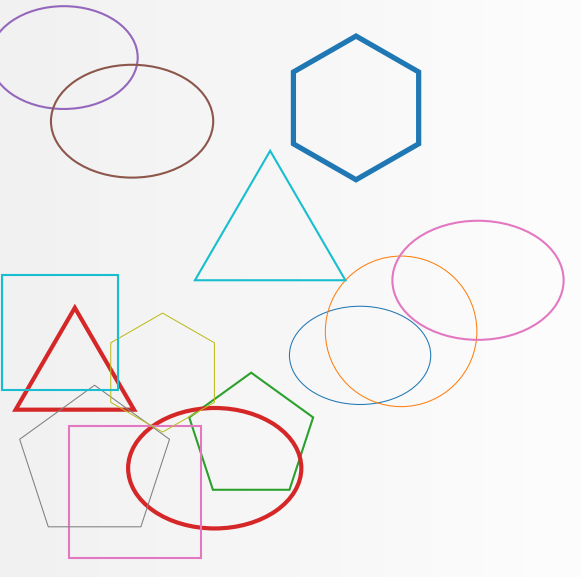[{"shape": "oval", "thickness": 0.5, "radius": 0.61, "center": [0.619, 0.384]}, {"shape": "hexagon", "thickness": 2.5, "radius": 0.62, "center": [0.613, 0.812]}, {"shape": "circle", "thickness": 0.5, "radius": 0.65, "center": [0.69, 0.425]}, {"shape": "pentagon", "thickness": 1, "radius": 0.56, "center": [0.432, 0.242]}, {"shape": "oval", "thickness": 2, "radius": 0.74, "center": [0.369, 0.188]}, {"shape": "triangle", "thickness": 2, "radius": 0.59, "center": [0.129, 0.349]}, {"shape": "oval", "thickness": 1, "radius": 0.64, "center": [0.11, 0.899]}, {"shape": "oval", "thickness": 1, "radius": 0.7, "center": [0.227, 0.789]}, {"shape": "square", "thickness": 1, "radius": 0.57, "center": [0.233, 0.147]}, {"shape": "oval", "thickness": 1, "radius": 0.74, "center": [0.822, 0.514]}, {"shape": "pentagon", "thickness": 0.5, "radius": 0.68, "center": [0.163, 0.197]}, {"shape": "hexagon", "thickness": 0.5, "radius": 0.52, "center": [0.28, 0.354]}, {"shape": "triangle", "thickness": 1, "radius": 0.75, "center": [0.465, 0.589]}, {"shape": "square", "thickness": 1, "radius": 0.5, "center": [0.103, 0.423]}]